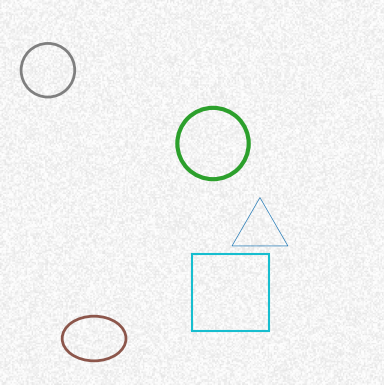[{"shape": "triangle", "thickness": 0.5, "radius": 0.42, "center": [0.675, 0.403]}, {"shape": "circle", "thickness": 3, "radius": 0.46, "center": [0.553, 0.627]}, {"shape": "oval", "thickness": 2, "radius": 0.41, "center": [0.244, 0.121]}, {"shape": "circle", "thickness": 2, "radius": 0.35, "center": [0.124, 0.818]}, {"shape": "square", "thickness": 1.5, "radius": 0.5, "center": [0.598, 0.24]}]